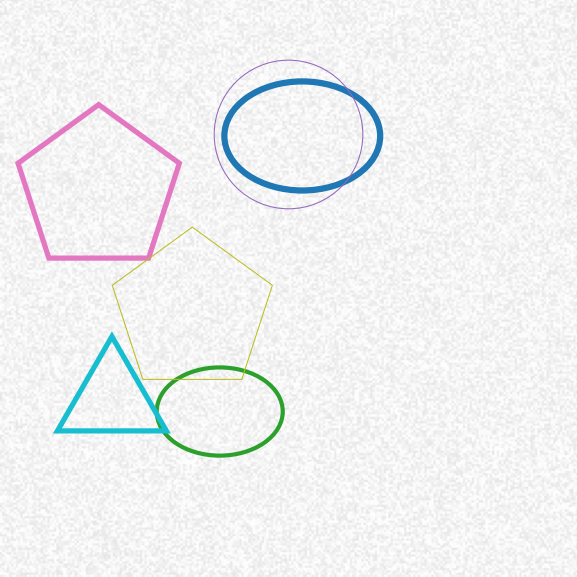[{"shape": "oval", "thickness": 3, "radius": 0.67, "center": [0.523, 0.764]}, {"shape": "oval", "thickness": 2, "radius": 0.55, "center": [0.381, 0.287]}, {"shape": "circle", "thickness": 0.5, "radius": 0.64, "center": [0.5, 0.766]}, {"shape": "pentagon", "thickness": 2.5, "radius": 0.73, "center": [0.171, 0.671]}, {"shape": "pentagon", "thickness": 0.5, "radius": 0.73, "center": [0.333, 0.46]}, {"shape": "triangle", "thickness": 2.5, "radius": 0.54, "center": [0.194, 0.307]}]